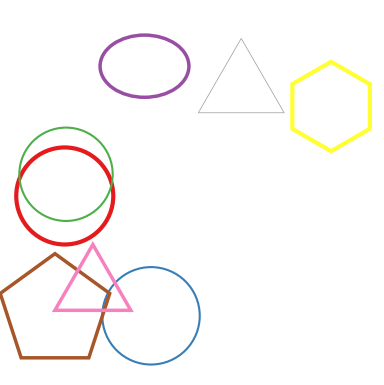[{"shape": "circle", "thickness": 3, "radius": 0.63, "center": [0.168, 0.491]}, {"shape": "circle", "thickness": 1.5, "radius": 0.63, "center": [0.392, 0.18]}, {"shape": "circle", "thickness": 1.5, "radius": 0.61, "center": [0.171, 0.547]}, {"shape": "oval", "thickness": 2.5, "radius": 0.58, "center": [0.375, 0.828]}, {"shape": "hexagon", "thickness": 3, "radius": 0.58, "center": [0.86, 0.724]}, {"shape": "pentagon", "thickness": 2.5, "radius": 0.75, "center": [0.143, 0.192]}, {"shape": "triangle", "thickness": 2.5, "radius": 0.57, "center": [0.241, 0.251]}, {"shape": "triangle", "thickness": 0.5, "radius": 0.64, "center": [0.627, 0.771]}]